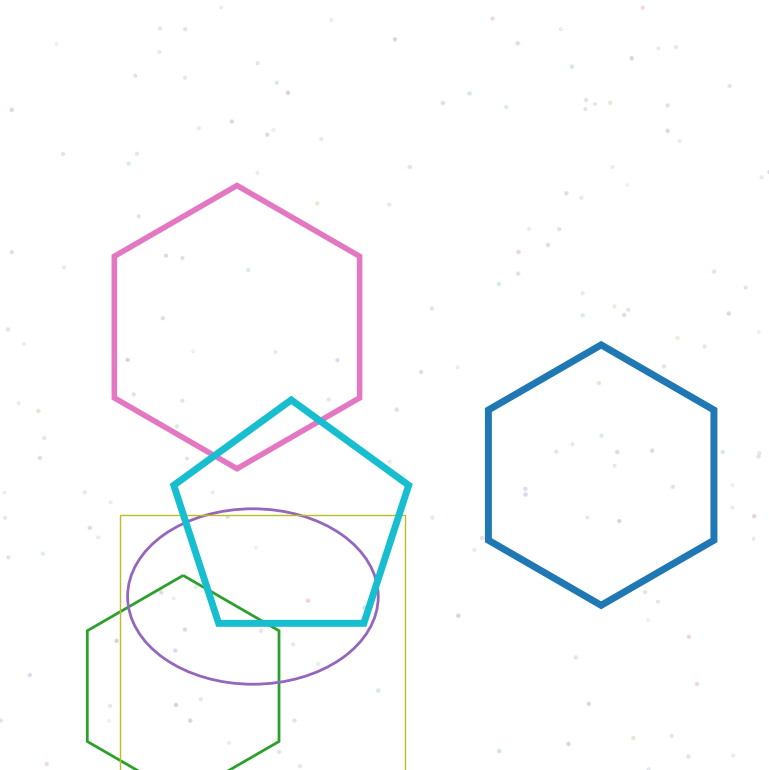[{"shape": "hexagon", "thickness": 2.5, "radius": 0.85, "center": [0.781, 0.383]}, {"shape": "hexagon", "thickness": 1, "radius": 0.72, "center": [0.238, 0.109]}, {"shape": "oval", "thickness": 1, "radius": 0.81, "center": [0.328, 0.225]}, {"shape": "hexagon", "thickness": 2, "radius": 0.92, "center": [0.308, 0.575]}, {"shape": "square", "thickness": 0.5, "radius": 0.93, "center": [0.341, 0.145]}, {"shape": "pentagon", "thickness": 2.5, "radius": 0.8, "center": [0.378, 0.32]}]